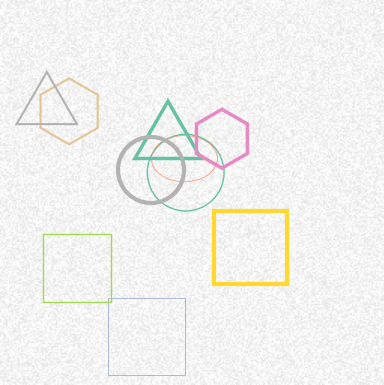[{"shape": "triangle", "thickness": 2.5, "radius": 0.5, "center": [0.436, 0.638]}, {"shape": "circle", "thickness": 1, "radius": 0.5, "center": [0.482, 0.552]}, {"shape": "oval", "thickness": 0.5, "radius": 0.43, "center": [0.479, 0.588]}, {"shape": "square", "thickness": 0.5, "radius": 0.5, "center": [0.38, 0.126]}, {"shape": "hexagon", "thickness": 2.5, "radius": 0.38, "center": [0.576, 0.64]}, {"shape": "square", "thickness": 1, "radius": 0.44, "center": [0.2, 0.304]}, {"shape": "square", "thickness": 3, "radius": 0.47, "center": [0.651, 0.358]}, {"shape": "hexagon", "thickness": 1.5, "radius": 0.43, "center": [0.18, 0.711]}, {"shape": "triangle", "thickness": 1.5, "radius": 0.45, "center": [0.122, 0.723]}, {"shape": "circle", "thickness": 3, "radius": 0.43, "center": [0.392, 0.558]}]